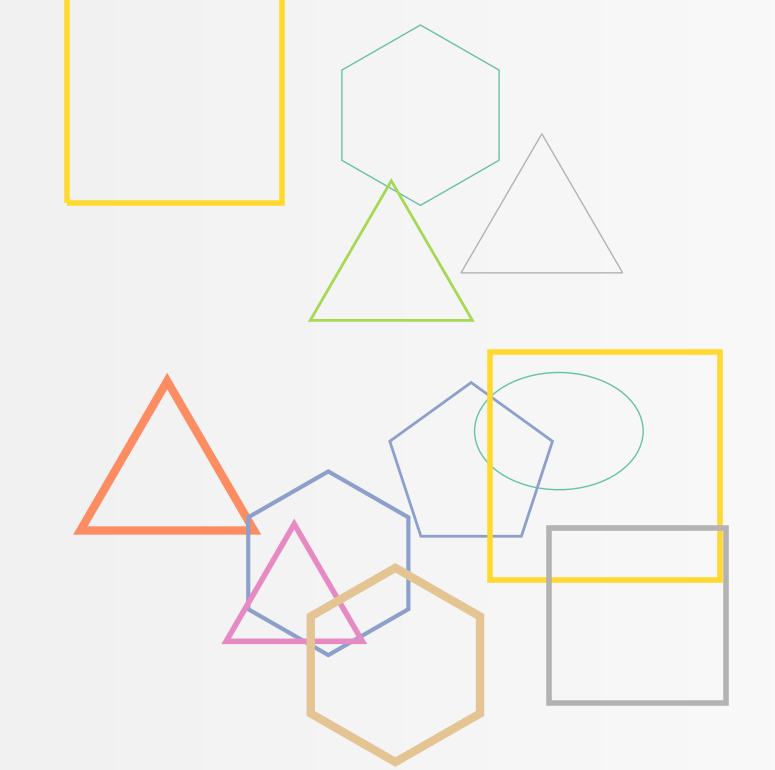[{"shape": "oval", "thickness": 0.5, "radius": 0.54, "center": [0.721, 0.44]}, {"shape": "hexagon", "thickness": 0.5, "radius": 0.59, "center": [0.543, 0.85]}, {"shape": "triangle", "thickness": 3, "radius": 0.65, "center": [0.216, 0.376]}, {"shape": "pentagon", "thickness": 1, "radius": 0.55, "center": [0.608, 0.393]}, {"shape": "hexagon", "thickness": 1.5, "radius": 0.6, "center": [0.424, 0.268]}, {"shape": "triangle", "thickness": 2, "radius": 0.51, "center": [0.38, 0.218]}, {"shape": "triangle", "thickness": 1, "radius": 0.6, "center": [0.505, 0.644]}, {"shape": "square", "thickness": 2, "radius": 0.69, "center": [0.226, 0.875]}, {"shape": "square", "thickness": 2, "radius": 0.74, "center": [0.78, 0.395]}, {"shape": "hexagon", "thickness": 3, "radius": 0.63, "center": [0.51, 0.136]}, {"shape": "triangle", "thickness": 0.5, "radius": 0.6, "center": [0.699, 0.706]}, {"shape": "square", "thickness": 2, "radius": 0.57, "center": [0.822, 0.2]}]